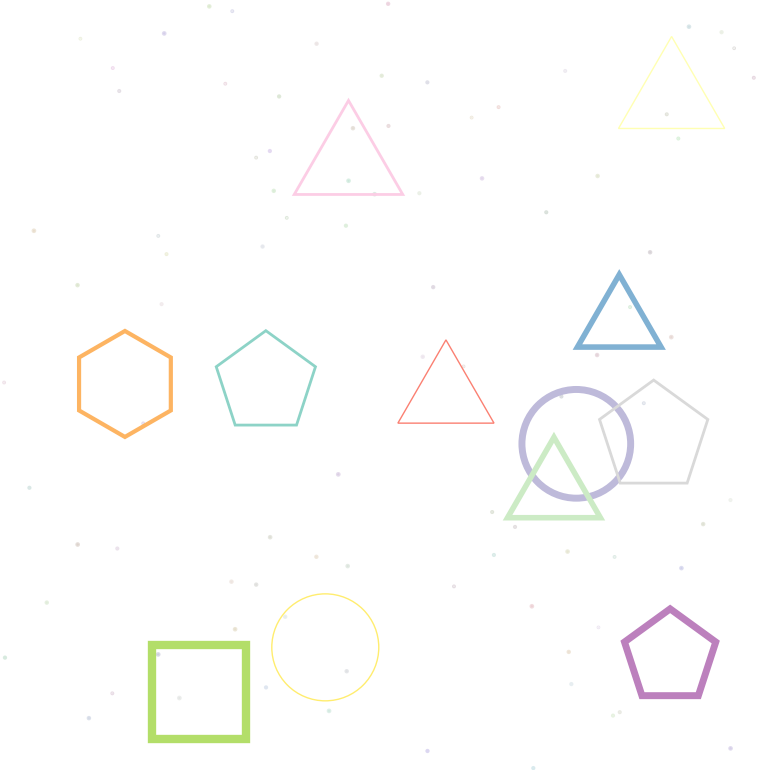[{"shape": "pentagon", "thickness": 1, "radius": 0.34, "center": [0.345, 0.503]}, {"shape": "triangle", "thickness": 0.5, "radius": 0.4, "center": [0.872, 0.873]}, {"shape": "circle", "thickness": 2.5, "radius": 0.35, "center": [0.748, 0.424]}, {"shape": "triangle", "thickness": 0.5, "radius": 0.36, "center": [0.579, 0.487]}, {"shape": "triangle", "thickness": 2, "radius": 0.31, "center": [0.804, 0.581]}, {"shape": "hexagon", "thickness": 1.5, "radius": 0.34, "center": [0.162, 0.501]}, {"shape": "square", "thickness": 3, "radius": 0.3, "center": [0.258, 0.101]}, {"shape": "triangle", "thickness": 1, "radius": 0.41, "center": [0.453, 0.788]}, {"shape": "pentagon", "thickness": 1, "radius": 0.37, "center": [0.849, 0.432]}, {"shape": "pentagon", "thickness": 2.5, "radius": 0.31, "center": [0.87, 0.147]}, {"shape": "triangle", "thickness": 2, "radius": 0.35, "center": [0.719, 0.362]}, {"shape": "circle", "thickness": 0.5, "radius": 0.35, "center": [0.422, 0.159]}]